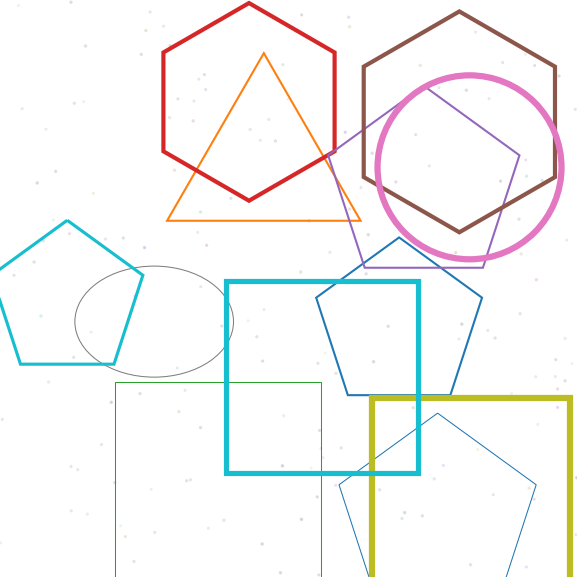[{"shape": "pentagon", "thickness": 1, "radius": 0.75, "center": [0.691, 0.437]}, {"shape": "pentagon", "thickness": 0.5, "radius": 0.9, "center": [0.758, 0.104]}, {"shape": "triangle", "thickness": 1, "radius": 0.97, "center": [0.457, 0.714]}, {"shape": "square", "thickness": 0.5, "radius": 0.89, "center": [0.377, 0.159]}, {"shape": "hexagon", "thickness": 2, "radius": 0.86, "center": [0.431, 0.823]}, {"shape": "pentagon", "thickness": 1, "radius": 0.87, "center": [0.734, 0.676]}, {"shape": "hexagon", "thickness": 2, "radius": 0.96, "center": [0.795, 0.788]}, {"shape": "circle", "thickness": 3, "radius": 0.8, "center": [0.813, 0.709]}, {"shape": "oval", "thickness": 0.5, "radius": 0.69, "center": [0.267, 0.442]}, {"shape": "square", "thickness": 3, "radius": 0.86, "center": [0.815, 0.138]}, {"shape": "square", "thickness": 2.5, "radius": 0.83, "center": [0.557, 0.346]}, {"shape": "pentagon", "thickness": 1.5, "radius": 0.69, "center": [0.116, 0.48]}]